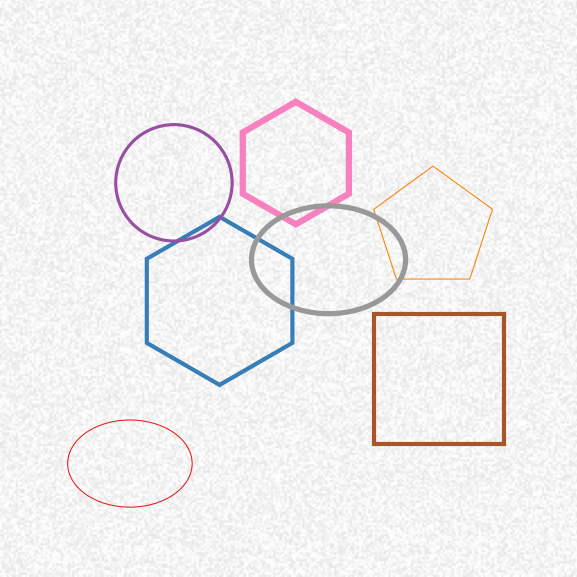[{"shape": "oval", "thickness": 0.5, "radius": 0.54, "center": [0.225, 0.196]}, {"shape": "hexagon", "thickness": 2, "radius": 0.73, "center": [0.38, 0.478]}, {"shape": "circle", "thickness": 1.5, "radius": 0.5, "center": [0.301, 0.683]}, {"shape": "pentagon", "thickness": 0.5, "radius": 0.54, "center": [0.75, 0.603]}, {"shape": "square", "thickness": 2, "radius": 0.56, "center": [0.76, 0.343]}, {"shape": "hexagon", "thickness": 3, "radius": 0.53, "center": [0.512, 0.717]}, {"shape": "oval", "thickness": 2.5, "radius": 0.67, "center": [0.569, 0.549]}]